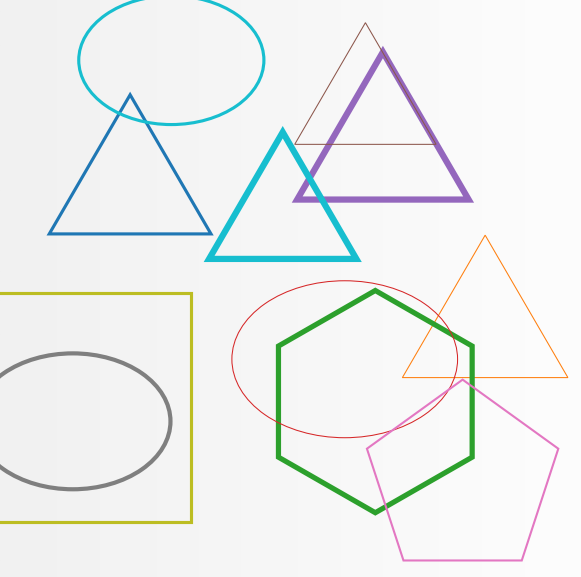[{"shape": "triangle", "thickness": 1.5, "radius": 0.8, "center": [0.224, 0.674]}, {"shape": "triangle", "thickness": 0.5, "radius": 0.82, "center": [0.835, 0.427]}, {"shape": "hexagon", "thickness": 2.5, "radius": 0.96, "center": [0.646, 0.304]}, {"shape": "oval", "thickness": 0.5, "radius": 0.97, "center": [0.593, 0.377]}, {"shape": "triangle", "thickness": 3, "radius": 0.85, "center": [0.659, 0.739]}, {"shape": "triangle", "thickness": 0.5, "radius": 0.7, "center": [0.629, 0.819]}, {"shape": "pentagon", "thickness": 1, "radius": 0.87, "center": [0.796, 0.169]}, {"shape": "oval", "thickness": 2, "radius": 0.84, "center": [0.125, 0.27]}, {"shape": "square", "thickness": 1.5, "radius": 0.99, "center": [0.13, 0.293]}, {"shape": "oval", "thickness": 1.5, "radius": 0.8, "center": [0.295, 0.895]}, {"shape": "triangle", "thickness": 3, "radius": 0.73, "center": [0.486, 0.624]}]